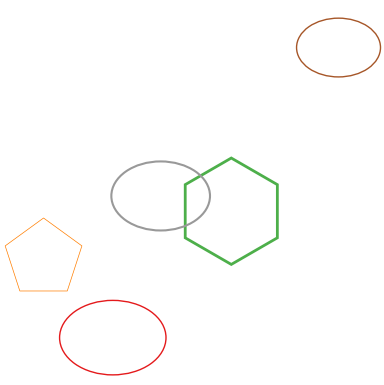[{"shape": "oval", "thickness": 1, "radius": 0.69, "center": [0.293, 0.123]}, {"shape": "hexagon", "thickness": 2, "radius": 0.69, "center": [0.601, 0.451]}, {"shape": "pentagon", "thickness": 0.5, "radius": 0.52, "center": [0.113, 0.329]}, {"shape": "oval", "thickness": 1, "radius": 0.55, "center": [0.879, 0.877]}, {"shape": "oval", "thickness": 1.5, "radius": 0.64, "center": [0.417, 0.491]}]